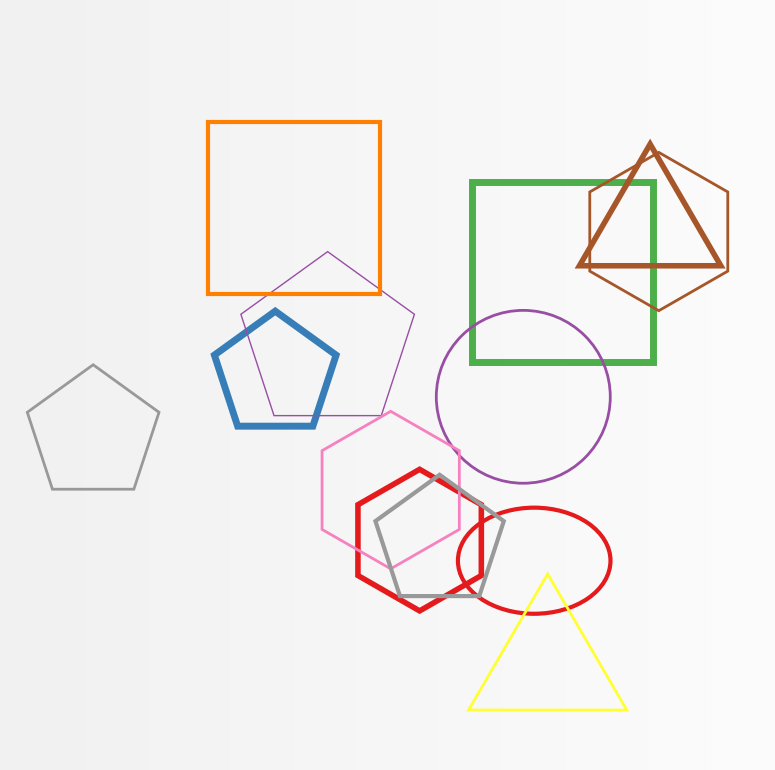[{"shape": "oval", "thickness": 1.5, "radius": 0.49, "center": [0.689, 0.272]}, {"shape": "hexagon", "thickness": 2, "radius": 0.46, "center": [0.541, 0.299]}, {"shape": "pentagon", "thickness": 2.5, "radius": 0.41, "center": [0.355, 0.513]}, {"shape": "square", "thickness": 2.5, "radius": 0.58, "center": [0.726, 0.647]}, {"shape": "pentagon", "thickness": 0.5, "radius": 0.59, "center": [0.423, 0.555]}, {"shape": "circle", "thickness": 1, "radius": 0.56, "center": [0.675, 0.485]}, {"shape": "square", "thickness": 1.5, "radius": 0.56, "center": [0.379, 0.73]}, {"shape": "triangle", "thickness": 1, "radius": 0.59, "center": [0.707, 0.137]}, {"shape": "triangle", "thickness": 2, "radius": 0.53, "center": [0.839, 0.708]}, {"shape": "hexagon", "thickness": 1, "radius": 0.51, "center": [0.85, 0.699]}, {"shape": "hexagon", "thickness": 1, "radius": 0.51, "center": [0.504, 0.364]}, {"shape": "pentagon", "thickness": 1, "radius": 0.45, "center": [0.12, 0.437]}, {"shape": "pentagon", "thickness": 1.5, "radius": 0.44, "center": [0.567, 0.296]}]